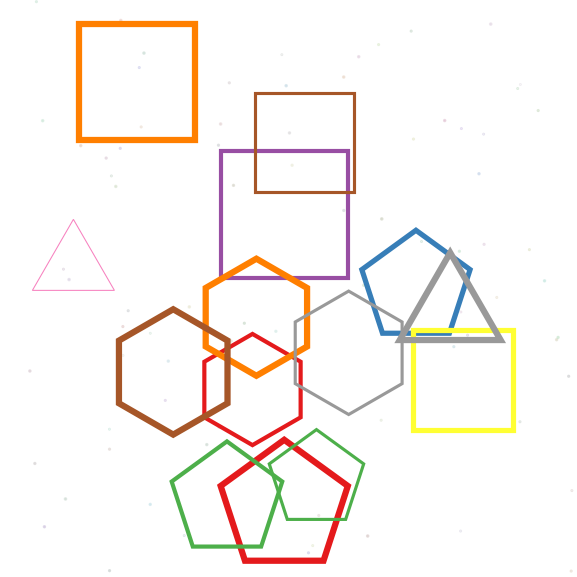[{"shape": "pentagon", "thickness": 3, "radius": 0.58, "center": [0.492, 0.122]}, {"shape": "hexagon", "thickness": 2, "radius": 0.48, "center": [0.437, 0.325]}, {"shape": "pentagon", "thickness": 2.5, "radius": 0.49, "center": [0.72, 0.502]}, {"shape": "pentagon", "thickness": 2, "radius": 0.5, "center": [0.393, 0.134]}, {"shape": "pentagon", "thickness": 1.5, "radius": 0.43, "center": [0.548, 0.169]}, {"shape": "square", "thickness": 2, "radius": 0.55, "center": [0.493, 0.628]}, {"shape": "hexagon", "thickness": 3, "radius": 0.51, "center": [0.444, 0.45]}, {"shape": "square", "thickness": 3, "radius": 0.5, "center": [0.238, 0.857]}, {"shape": "square", "thickness": 2.5, "radius": 0.43, "center": [0.802, 0.341]}, {"shape": "hexagon", "thickness": 3, "radius": 0.54, "center": [0.3, 0.355]}, {"shape": "square", "thickness": 1.5, "radius": 0.43, "center": [0.527, 0.752]}, {"shape": "triangle", "thickness": 0.5, "radius": 0.41, "center": [0.127, 0.537]}, {"shape": "triangle", "thickness": 3, "radius": 0.5, "center": [0.78, 0.461]}, {"shape": "hexagon", "thickness": 1.5, "radius": 0.53, "center": [0.604, 0.388]}]